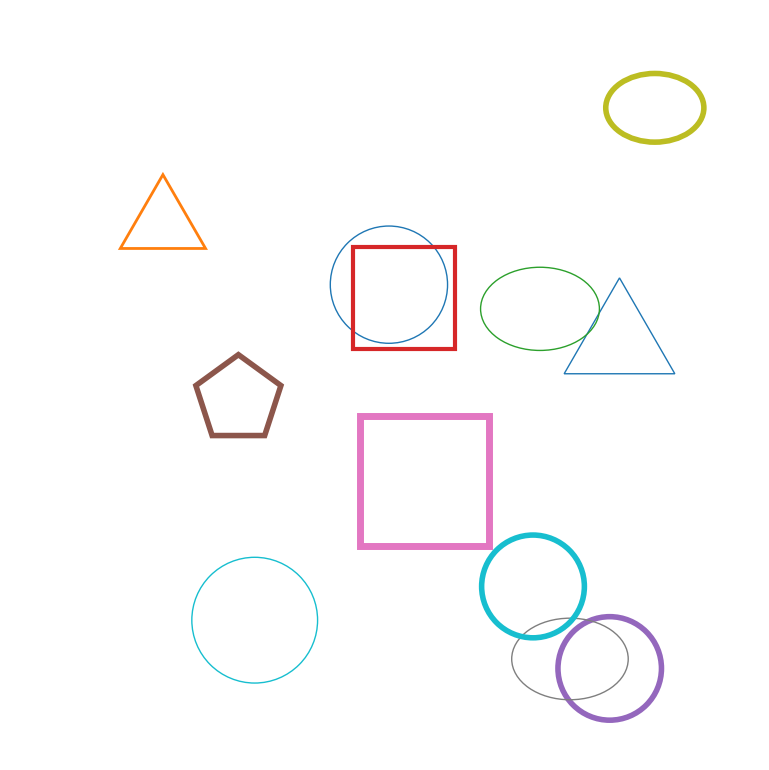[{"shape": "triangle", "thickness": 0.5, "radius": 0.41, "center": [0.805, 0.556]}, {"shape": "circle", "thickness": 0.5, "radius": 0.38, "center": [0.505, 0.63]}, {"shape": "triangle", "thickness": 1, "radius": 0.32, "center": [0.212, 0.709]}, {"shape": "oval", "thickness": 0.5, "radius": 0.39, "center": [0.701, 0.599]}, {"shape": "square", "thickness": 1.5, "radius": 0.33, "center": [0.525, 0.614]}, {"shape": "circle", "thickness": 2, "radius": 0.34, "center": [0.792, 0.132]}, {"shape": "pentagon", "thickness": 2, "radius": 0.29, "center": [0.31, 0.481]}, {"shape": "square", "thickness": 2.5, "radius": 0.42, "center": [0.551, 0.375]}, {"shape": "oval", "thickness": 0.5, "radius": 0.38, "center": [0.74, 0.144]}, {"shape": "oval", "thickness": 2, "radius": 0.32, "center": [0.85, 0.86]}, {"shape": "circle", "thickness": 0.5, "radius": 0.41, "center": [0.331, 0.195]}, {"shape": "circle", "thickness": 2, "radius": 0.33, "center": [0.692, 0.238]}]